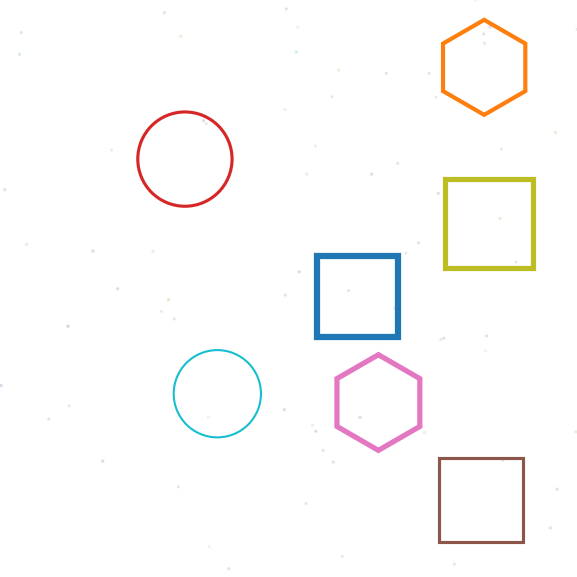[{"shape": "square", "thickness": 3, "radius": 0.35, "center": [0.619, 0.486]}, {"shape": "hexagon", "thickness": 2, "radius": 0.41, "center": [0.838, 0.883]}, {"shape": "circle", "thickness": 1.5, "radius": 0.41, "center": [0.32, 0.724]}, {"shape": "square", "thickness": 1.5, "radius": 0.36, "center": [0.834, 0.133]}, {"shape": "hexagon", "thickness": 2.5, "radius": 0.41, "center": [0.655, 0.302]}, {"shape": "square", "thickness": 2.5, "radius": 0.38, "center": [0.847, 0.612]}, {"shape": "circle", "thickness": 1, "radius": 0.38, "center": [0.376, 0.317]}]